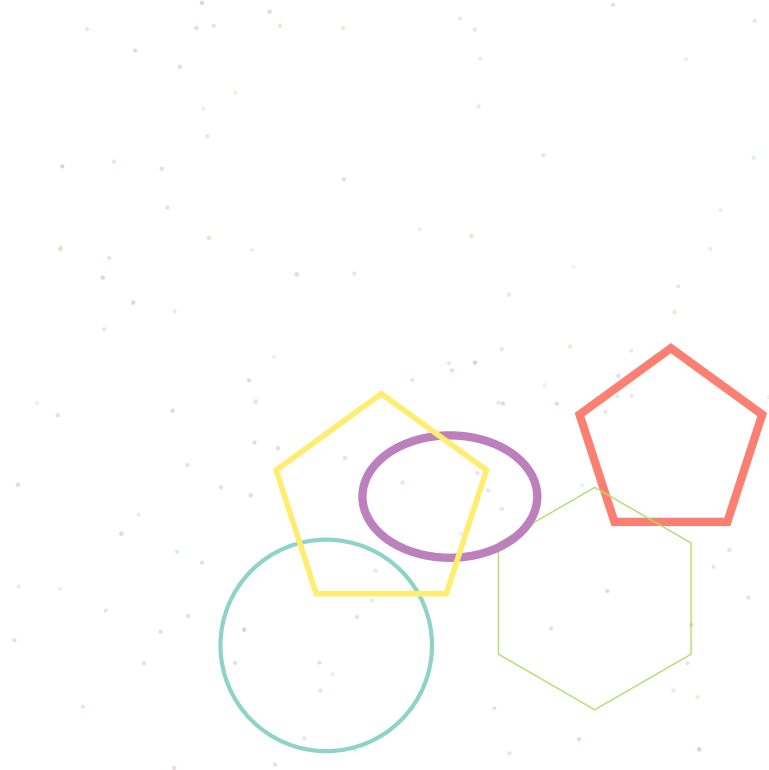[{"shape": "circle", "thickness": 1.5, "radius": 0.69, "center": [0.424, 0.162]}, {"shape": "pentagon", "thickness": 3, "radius": 0.62, "center": [0.871, 0.423]}, {"shape": "hexagon", "thickness": 0.5, "radius": 0.72, "center": [0.772, 0.223]}, {"shape": "oval", "thickness": 3, "radius": 0.57, "center": [0.584, 0.355]}, {"shape": "pentagon", "thickness": 2, "radius": 0.72, "center": [0.495, 0.345]}]